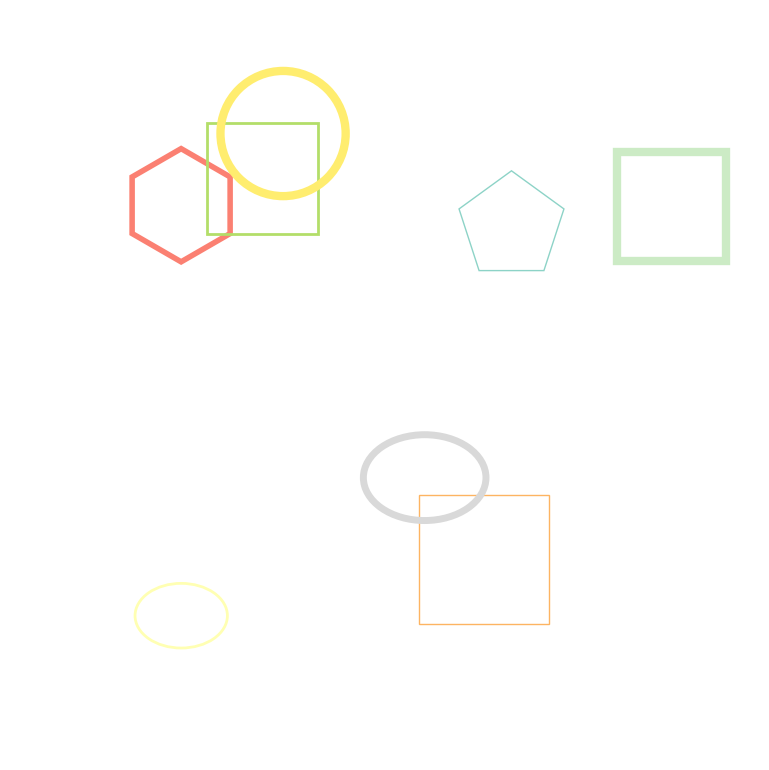[{"shape": "pentagon", "thickness": 0.5, "radius": 0.36, "center": [0.664, 0.707]}, {"shape": "oval", "thickness": 1, "radius": 0.3, "center": [0.235, 0.2]}, {"shape": "hexagon", "thickness": 2, "radius": 0.37, "center": [0.235, 0.733]}, {"shape": "square", "thickness": 0.5, "radius": 0.42, "center": [0.629, 0.273]}, {"shape": "square", "thickness": 1, "radius": 0.36, "center": [0.341, 0.768]}, {"shape": "oval", "thickness": 2.5, "radius": 0.4, "center": [0.552, 0.38]}, {"shape": "square", "thickness": 3, "radius": 0.36, "center": [0.872, 0.732]}, {"shape": "circle", "thickness": 3, "radius": 0.41, "center": [0.368, 0.827]}]